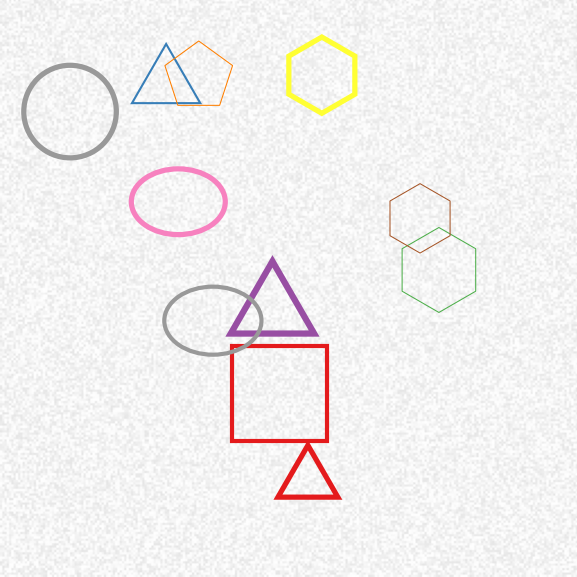[{"shape": "triangle", "thickness": 2.5, "radius": 0.3, "center": [0.533, 0.168]}, {"shape": "square", "thickness": 2, "radius": 0.41, "center": [0.484, 0.318]}, {"shape": "triangle", "thickness": 1, "radius": 0.34, "center": [0.288, 0.855]}, {"shape": "hexagon", "thickness": 0.5, "radius": 0.37, "center": [0.76, 0.532]}, {"shape": "triangle", "thickness": 3, "radius": 0.42, "center": [0.472, 0.463]}, {"shape": "pentagon", "thickness": 0.5, "radius": 0.31, "center": [0.344, 0.867]}, {"shape": "hexagon", "thickness": 2.5, "radius": 0.33, "center": [0.557, 0.869]}, {"shape": "hexagon", "thickness": 0.5, "radius": 0.3, "center": [0.727, 0.621]}, {"shape": "oval", "thickness": 2.5, "radius": 0.41, "center": [0.309, 0.65]}, {"shape": "circle", "thickness": 2.5, "radius": 0.4, "center": [0.121, 0.806]}, {"shape": "oval", "thickness": 2, "radius": 0.42, "center": [0.369, 0.444]}]